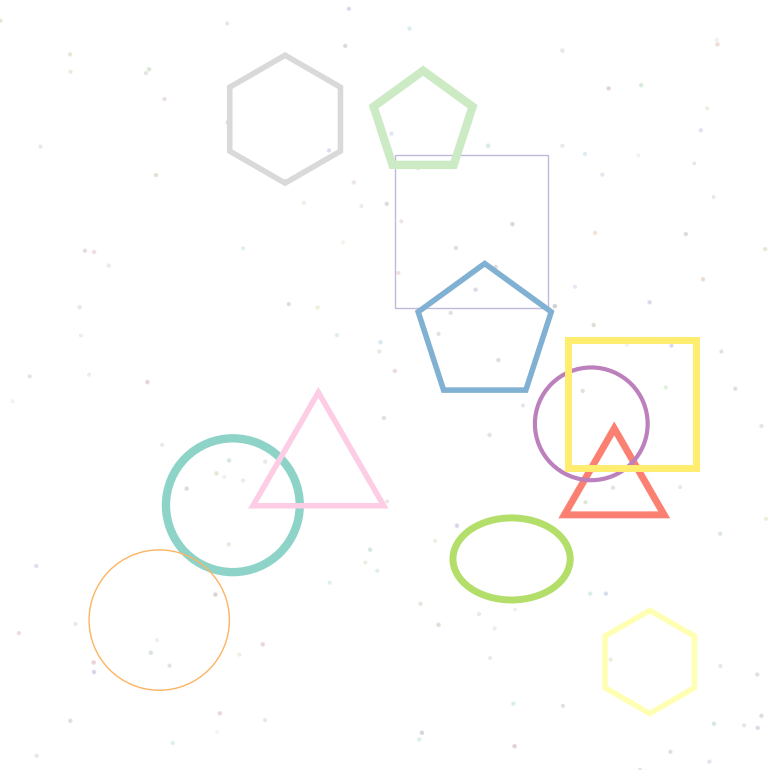[{"shape": "circle", "thickness": 3, "radius": 0.43, "center": [0.302, 0.344]}, {"shape": "hexagon", "thickness": 2, "radius": 0.33, "center": [0.844, 0.14]}, {"shape": "square", "thickness": 0.5, "radius": 0.5, "center": [0.612, 0.7]}, {"shape": "triangle", "thickness": 2.5, "radius": 0.37, "center": [0.798, 0.369]}, {"shape": "pentagon", "thickness": 2, "radius": 0.45, "center": [0.629, 0.567]}, {"shape": "circle", "thickness": 0.5, "radius": 0.46, "center": [0.207, 0.195]}, {"shape": "oval", "thickness": 2.5, "radius": 0.38, "center": [0.664, 0.274]}, {"shape": "triangle", "thickness": 2, "radius": 0.49, "center": [0.413, 0.392]}, {"shape": "hexagon", "thickness": 2, "radius": 0.42, "center": [0.37, 0.845]}, {"shape": "circle", "thickness": 1.5, "radius": 0.37, "center": [0.768, 0.45]}, {"shape": "pentagon", "thickness": 3, "radius": 0.34, "center": [0.549, 0.841]}, {"shape": "square", "thickness": 2.5, "radius": 0.41, "center": [0.821, 0.475]}]